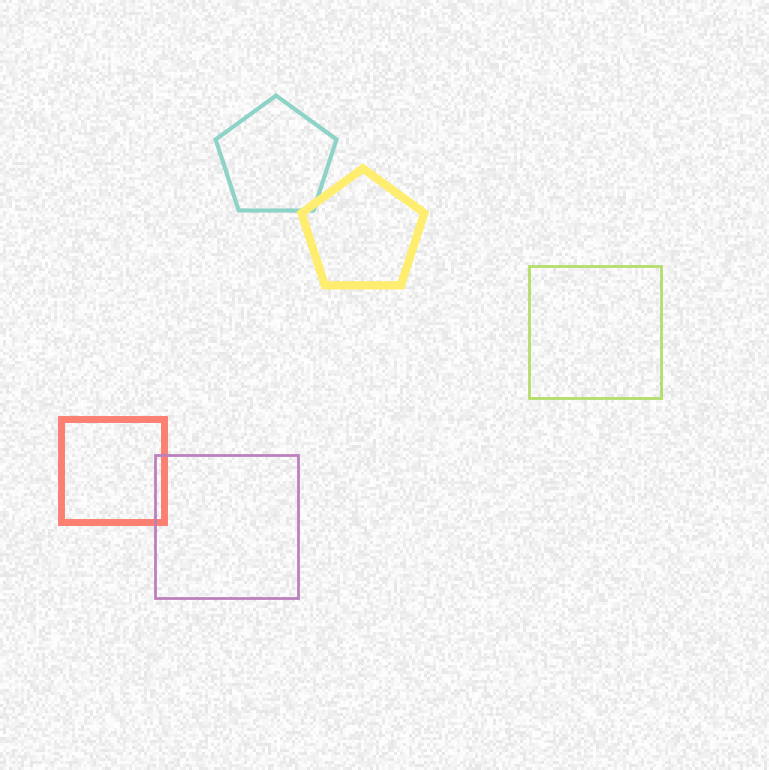[{"shape": "pentagon", "thickness": 1.5, "radius": 0.41, "center": [0.359, 0.793]}, {"shape": "square", "thickness": 2.5, "radius": 0.34, "center": [0.146, 0.389]}, {"shape": "square", "thickness": 1, "radius": 0.43, "center": [0.773, 0.569]}, {"shape": "square", "thickness": 1, "radius": 0.46, "center": [0.295, 0.316]}, {"shape": "pentagon", "thickness": 3, "radius": 0.42, "center": [0.471, 0.697]}]